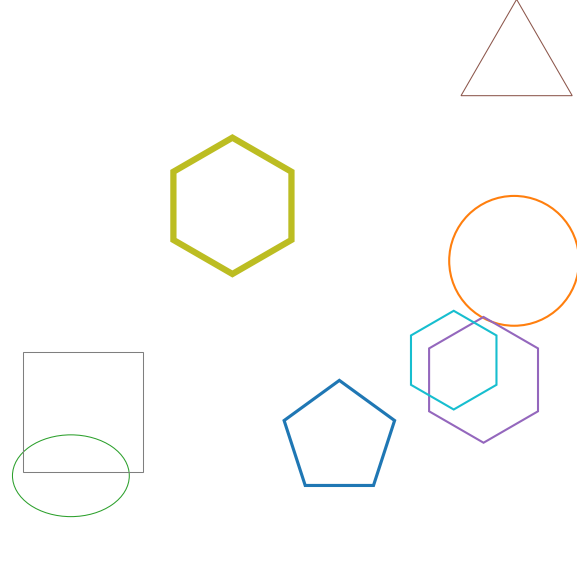[{"shape": "pentagon", "thickness": 1.5, "radius": 0.5, "center": [0.588, 0.24]}, {"shape": "circle", "thickness": 1, "radius": 0.56, "center": [0.89, 0.547]}, {"shape": "oval", "thickness": 0.5, "radius": 0.51, "center": [0.123, 0.175]}, {"shape": "hexagon", "thickness": 1, "radius": 0.54, "center": [0.837, 0.341]}, {"shape": "triangle", "thickness": 0.5, "radius": 0.56, "center": [0.895, 0.889]}, {"shape": "square", "thickness": 0.5, "radius": 0.52, "center": [0.144, 0.286]}, {"shape": "hexagon", "thickness": 3, "radius": 0.59, "center": [0.402, 0.643]}, {"shape": "hexagon", "thickness": 1, "radius": 0.43, "center": [0.786, 0.376]}]